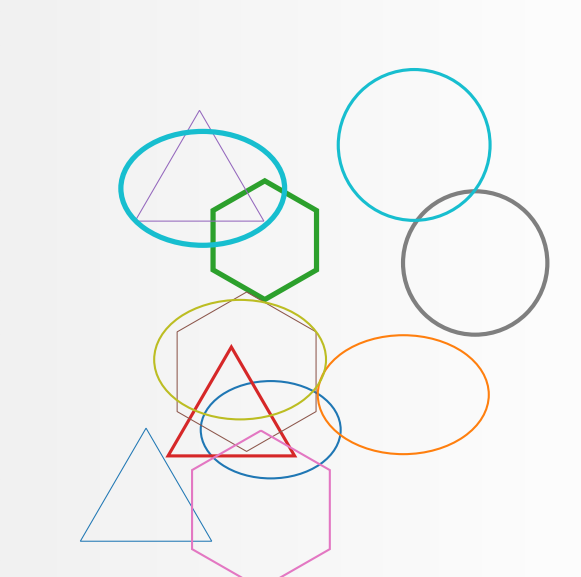[{"shape": "oval", "thickness": 1, "radius": 0.6, "center": [0.466, 0.255]}, {"shape": "triangle", "thickness": 0.5, "radius": 0.65, "center": [0.251, 0.127]}, {"shape": "oval", "thickness": 1, "radius": 0.74, "center": [0.694, 0.316]}, {"shape": "hexagon", "thickness": 2.5, "radius": 0.51, "center": [0.456, 0.583]}, {"shape": "triangle", "thickness": 1.5, "radius": 0.63, "center": [0.398, 0.273]}, {"shape": "triangle", "thickness": 0.5, "radius": 0.64, "center": [0.343, 0.68]}, {"shape": "hexagon", "thickness": 0.5, "radius": 0.69, "center": [0.424, 0.355]}, {"shape": "hexagon", "thickness": 1, "radius": 0.68, "center": [0.449, 0.117]}, {"shape": "circle", "thickness": 2, "radius": 0.62, "center": [0.818, 0.544]}, {"shape": "oval", "thickness": 1, "radius": 0.74, "center": [0.413, 0.376]}, {"shape": "circle", "thickness": 1.5, "radius": 0.65, "center": [0.713, 0.748]}, {"shape": "oval", "thickness": 2.5, "radius": 0.7, "center": [0.349, 0.673]}]